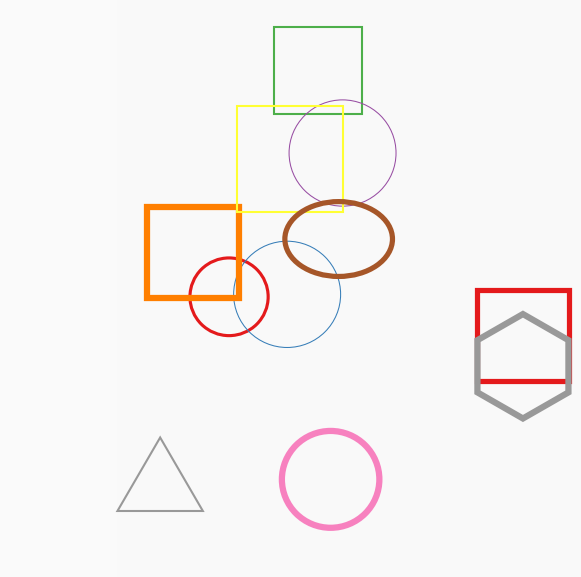[{"shape": "square", "thickness": 2.5, "radius": 0.4, "center": [0.899, 0.419]}, {"shape": "circle", "thickness": 1.5, "radius": 0.34, "center": [0.394, 0.485]}, {"shape": "circle", "thickness": 0.5, "radius": 0.46, "center": [0.494, 0.489]}, {"shape": "square", "thickness": 1, "radius": 0.38, "center": [0.547, 0.877]}, {"shape": "circle", "thickness": 0.5, "radius": 0.46, "center": [0.589, 0.734]}, {"shape": "square", "thickness": 3, "radius": 0.39, "center": [0.333, 0.561]}, {"shape": "square", "thickness": 1, "radius": 0.46, "center": [0.499, 0.724]}, {"shape": "oval", "thickness": 2.5, "radius": 0.46, "center": [0.583, 0.585]}, {"shape": "circle", "thickness": 3, "radius": 0.42, "center": [0.569, 0.169]}, {"shape": "hexagon", "thickness": 3, "radius": 0.45, "center": [0.9, 0.365]}, {"shape": "triangle", "thickness": 1, "radius": 0.42, "center": [0.276, 0.157]}]